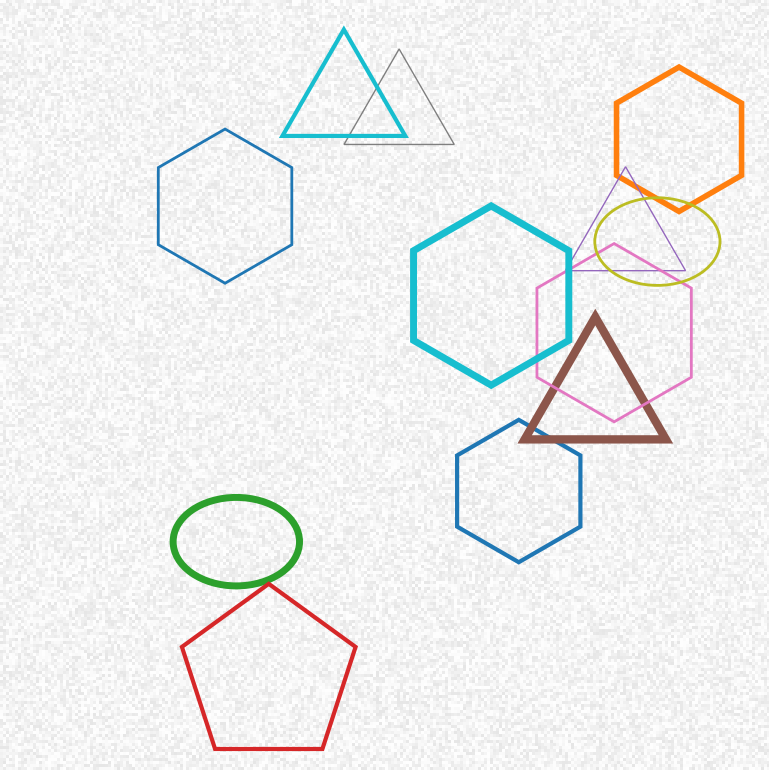[{"shape": "hexagon", "thickness": 1, "radius": 0.5, "center": [0.292, 0.732]}, {"shape": "hexagon", "thickness": 1.5, "radius": 0.46, "center": [0.674, 0.362]}, {"shape": "hexagon", "thickness": 2, "radius": 0.47, "center": [0.882, 0.819]}, {"shape": "oval", "thickness": 2.5, "radius": 0.41, "center": [0.307, 0.297]}, {"shape": "pentagon", "thickness": 1.5, "radius": 0.59, "center": [0.349, 0.123]}, {"shape": "triangle", "thickness": 0.5, "radius": 0.45, "center": [0.812, 0.693]}, {"shape": "triangle", "thickness": 3, "radius": 0.53, "center": [0.773, 0.482]}, {"shape": "hexagon", "thickness": 1, "radius": 0.58, "center": [0.798, 0.568]}, {"shape": "triangle", "thickness": 0.5, "radius": 0.41, "center": [0.518, 0.854]}, {"shape": "oval", "thickness": 1, "radius": 0.41, "center": [0.854, 0.686]}, {"shape": "hexagon", "thickness": 2.5, "radius": 0.58, "center": [0.638, 0.616]}, {"shape": "triangle", "thickness": 1.5, "radius": 0.46, "center": [0.447, 0.87]}]